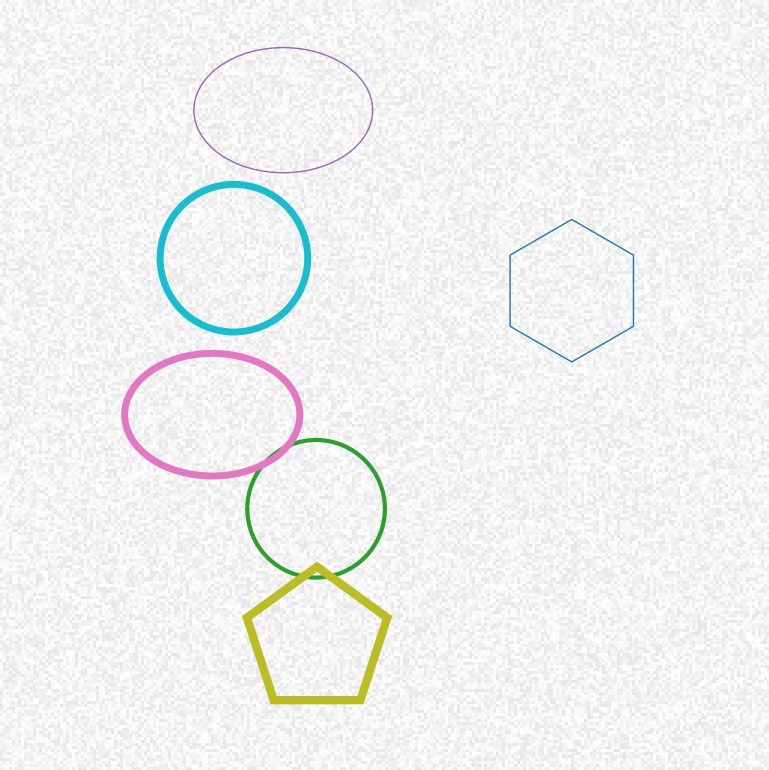[{"shape": "hexagon", "thickness": 0.5, "radius": 0.46, "center": [0.743, 0.622]}, {"shape": "circle", "thickness": 1.5, "radius": 0.45, "center": [0.411, 0.339]}, {"shape": "oval", "thickness": 0.5, "radius": 0.58, "center": [0.368, 0.857]}, {"shape": "oval", "thickness": 2.5, "radius": 0.57, "center": [0.276, 0.461]}, {"shape": "pentagon", "thickness": 3, "radius": 0.48, "center": [0.412, 0.168]}, {"shape": "circle", "thickness": 2.5, "radius": 0.48, "center": [0.304, 0.665]}]